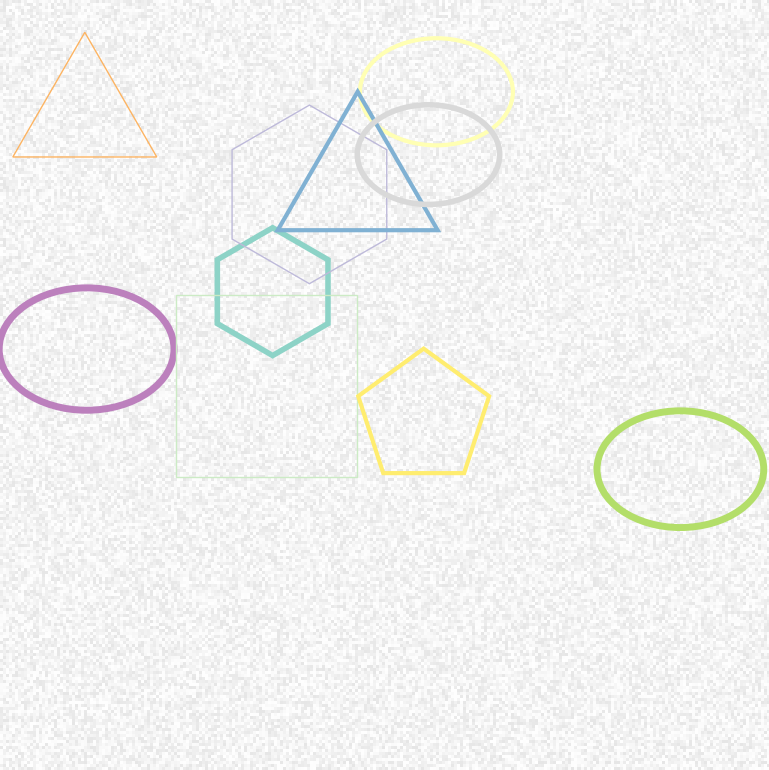[{"shape": "hexagon", "thickness": 2, "radius": 0.41, "center": [0.354, 0.621]}, {"shape": "oval", "thickness": 1.5, "radius": 0.5, "center": [0.567, 0.881]}, {"shape": "hexagon", "thickness": 0.5, "radius": 0.58, "center": [0.402, 0.748]}, {"shape": "triangle", "thickness": 1.5, "radius": 0.6, "center": [0.465, 0.761]}, {"shape": "triangle", "thickness": 0.5, "radius": 0.54, "center": [0.11, 0.85]}, {"shape": "oval", "thickness": 2.5, "radius": 0.54, "center": [0.884, 0.391]}, {"shape": "oval", "thickness": 2, "radius": 0.46, "center": [0.556, 0.799]}, {"shape": "oval", "thickness": 2.5, "radius": 0.57, "center": [0.112, 0.547]}, {"shape": "square", "thickness": 0.5, "radius": 0.59, "center": [0.346, 0.498]}, {"shape": "pentagon", "thickness": 1.5, "radius": 0.45, "center": [0.55, 0.458]}]